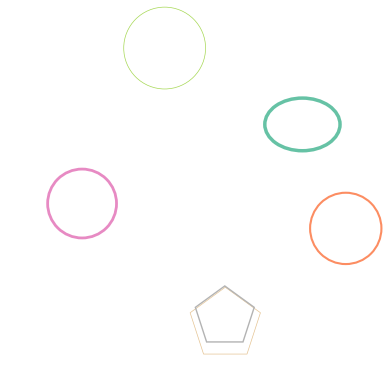[{"shape": "oval", "thickness": 2.5, "radius": 0.49, "center": [0.785, 0.677]}, {"shape": "circle", "thickness": 1.5, "radius": 0.46, "center": [0.898, 0.407]}, {"shape": "circle", "thickness": 2, "radius": 0.45, "center": [0.213, 0.471]}, {"shape": "circle", "thickness": 0.5, "radius": 0.53, "center": [0.428, 0.875]}, {"shape": "pentagon", "thickness": 0.5, "radius": 0.48, "center": [0.585, 0.158]}, {"shape": "pentagon", "thickness": 1, "radius": 0.4, "center": [0.584, 0.177]}]